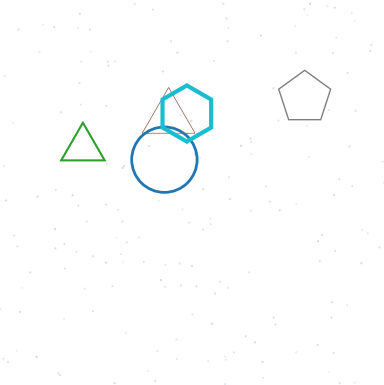[{"shape": "circle", "thickness": 2, "radius": 0.42, "center": [0.427, 0.585]}, {"shape": "triangle", "thickness": 1.5, "radius": 0.33, "center": [0.215, 0.616]}, {"shape": "triangle", "thickness": 0.5, "radius": 0.4, "center": [0.438, 0.694]}, {"shape": "pentagon", "thickness": 1, "radius": 0.35, "center": [0.791, 0.746]}, {"shape": "hexagon", "thickness": 3, "radius": 0.36, "center": [0.485, 0.705]}]